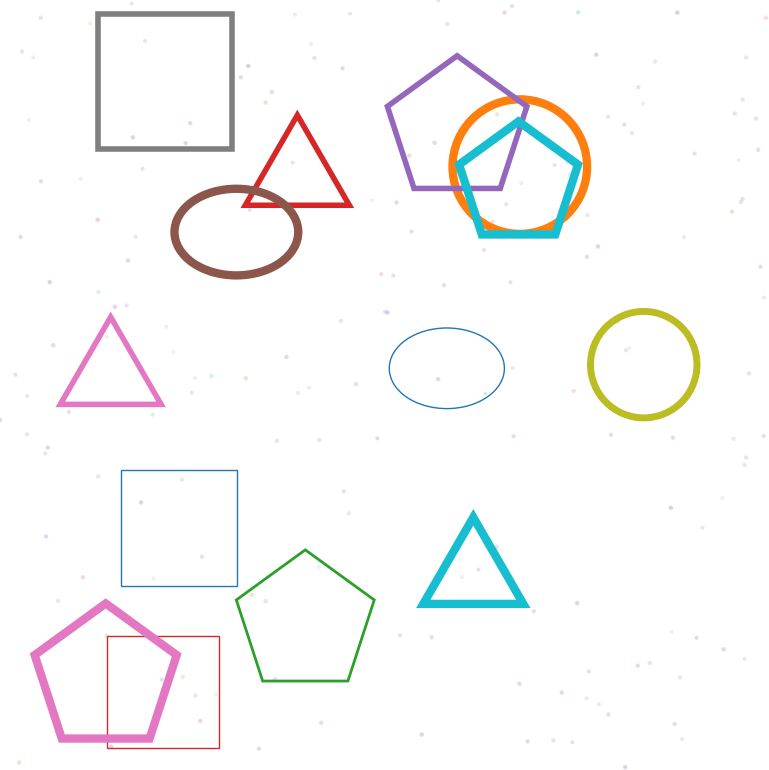[{"shape": "square", "thickness": 0.5, "radius": 0.38, "center": [0.232, 0.314]}, {"shape": "oval", "thickness": 0.5, "radius": 0.37, "center": [0.58, 0.522]}, {"shape": "circle", "thickness": 3, "radius": 0.44, "center": [0.675, 0.784]}, {"shape": "pentagon", "thickness": 1, "radius": 0.47, "center": [0.396, 0.192]}, {"shape": "square", "thickness": 0.5, "radius": 0.36, "center": [0.212, 0.101]}, {"shape": "triangle", "thickness": 2, "radius": 0.39, "center": [0.386, 0.772]}, {"shape": "pentagon", "thickness": 2, "radius": 0.48, "center": [0.594, 0.832]}, {"shape": "oval", "thickness": 3, "radius": 0.4, "center": [0.307, 0.699]}, {"shape": "pentagon", "thickness": 3, "radius": 0.48, "center": [0.137, 0.119]}, {"shape": "triangle", "thickness": 2, "radius": 0.38, "center": [0.144, 0.513]}, {"shape": "square", "thickness": 2, "radius": 0.44, "center": [0.214, 0.894]}, {"shape": "circle", "thickness": 2.5, "radius": 0.35, "center": [0.836, 0.526]}, {"shape": "triangle", "thickness": 3, "radius": 0.38, "center": [0.615, 0.253]}, {"shape": "pentagon", "thickness": 3, "radius": 0.41, "center": [0.673, 0.761]}]